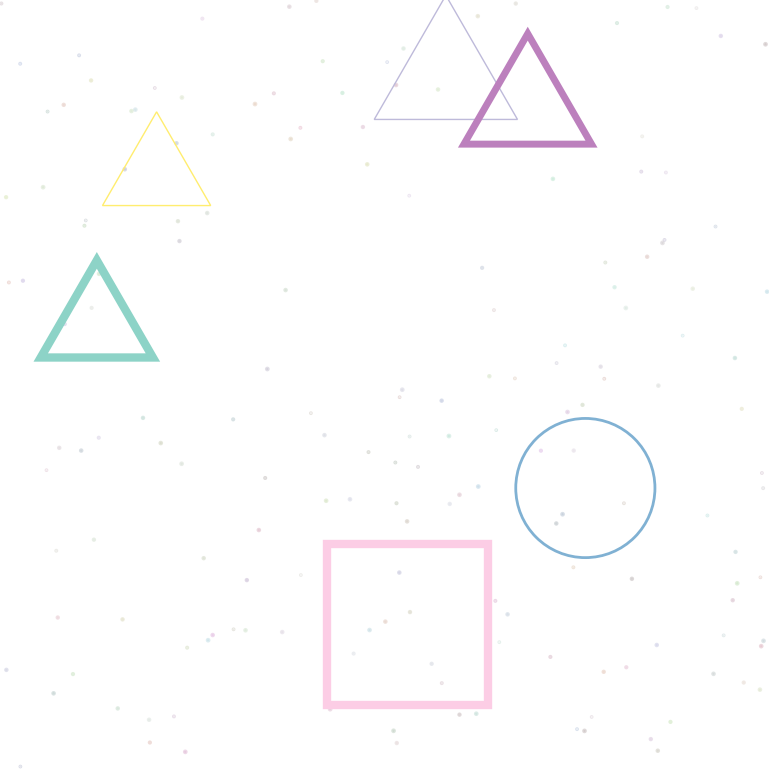[{"shape": "triangle", "thickness": 3, "radius": 0.42, "center": [0.126, 0.578]}, {"shape": "triangle", "thickness": 0.5, "radius": 0.54, "center": [0.579, 0.899]}, {"shape": "circle", "thickness": 1, "radius": 0.45, "center": [0.76, 0.366]}, {"shape": "square", "thickness": 3, "radius": 0.52, "center": [0.529, 0.189]}, {"shape": "triangle", "thickness": 2.5, "radius": 0.48, "center": [0.685, 0.861]}, {"shape": "triangle", "thickness": 0.5, "radius": 0.41, "center": [0.203, 0.774]}]